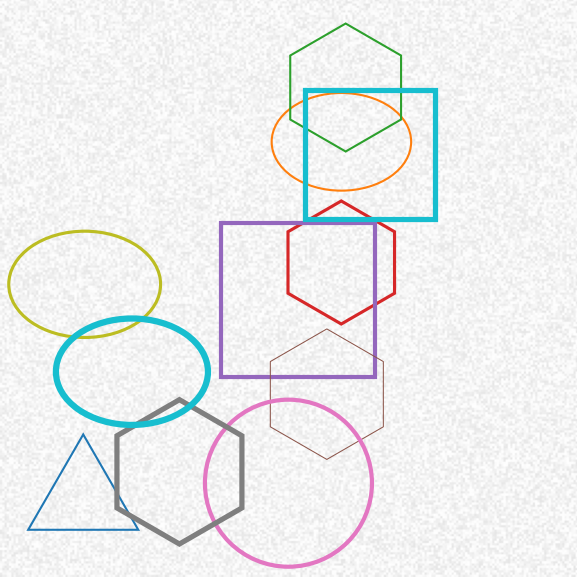[{"shape": "triangle", "thickness": 1, "radius": 0.55, "center": [0.144, 0.137]}, {"shape": "oval", "thickness": 1, "radius": 0.6, "center": [0.591, 0.754]}, {"shape": "hexagon", "thickness": 1, "radius": 0.55, "center": [0.599, 0.848]}, {"shape": "hexagon", "thickness": 1.5, "radius": 0.53, "center": [0.591, 0.545]}, {"shape": "square", "thickness": 2, "radius": 0.67, "center": [0.517, 0.479]}, {"shape": "hexagon", "thickness": 0.5, "radius": 0.56, "center": [0.566, 0.317]}, {"shape": "circle", "thickness": 2, "radius": 0.72, "center": [0.499, 0.162]}, {"shape": "hexagon", "thickness": 2.5, "radius": 0.62, "center": [0.311, 0.182]}, {"shape": "oval", "thickness": 1.5, "radius": 0.66, "center": [0.147, 0.507]}, {"shape": "square", "thickness": 2.5, "radius": 0.56, "center": [0.641, 0.731]}, {"shape": "oval", "thickness": 3, "radius": 0.66, "center": [0.228, 0.355]}]